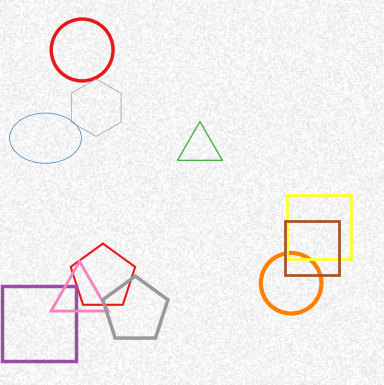[{"shape": "circle", "thickness": 2.5, "radius": 0.4, "center": [0.213, 0.87]}, {"shape": "pentagon", "thickness": 1.5, "radius": 0.44, "center": [0.267, 0.279]}, {"shape": "oval", "thickness": 0.5, "radius": 0.47, "center": [0.118, 0.641]}, {"shape": "triangle", "thickness": 1, "radius": 0.34, "center": [0.519, 0.617]}, {"shape": "square", "thickness": 2.5, "radius": 0.48, "center": [0.102, 0.16]}, {"shape": "circle", "thickness": 3, "radius": 0.39, "center": [0.756, 0.264]}, {"shape": "square", "thickness": 2, "radius": 0.41, "center": [0.829, 0.411]}, {"shape": "square", "thickness": 2, "radius": 0.35, "center": [0.81, 0.355]}, {"shape": "triangle", "thickness": 2, "radius": 0.43, "center": [0.207, 0.235]}, {"shape": "pentagon", "thickness": 2.5, "radius": 0.44, "center": [0.352, 0.194]}, {"shape": "hexagon", "thickness": 0.5, "radius": 0.37, "center": [0.25, 0.72]}]